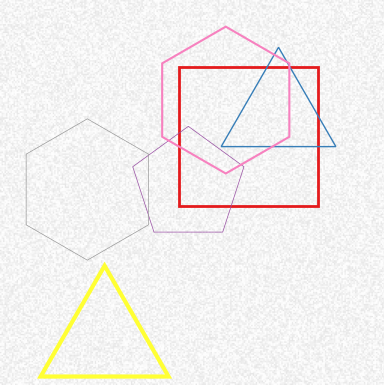[{"shape": "square", "thickness": 2, "radius": 0.9, "center": [0.647, 0.646]}, {"shape": "triangle", "thickness": 1, "radius": 0.86, "center": [0.723, 0.705]}, {"shape": "pentagon", "thickness": 0.5, "radius": 0.76, "center": [0.489, 0.52]}, {"shape": "triangle", "thickness": 3, "radius": 0.96, "center": [0.272, 0.118]}, {"shape": "hexagon", "thickness": 1.5, "radius": 0.95, "center": [0.586, 0.74]}, {"shape": "hexagon", "thickness": 0.5, "radius": 0.92, "center": [0.227, 0.508]}]